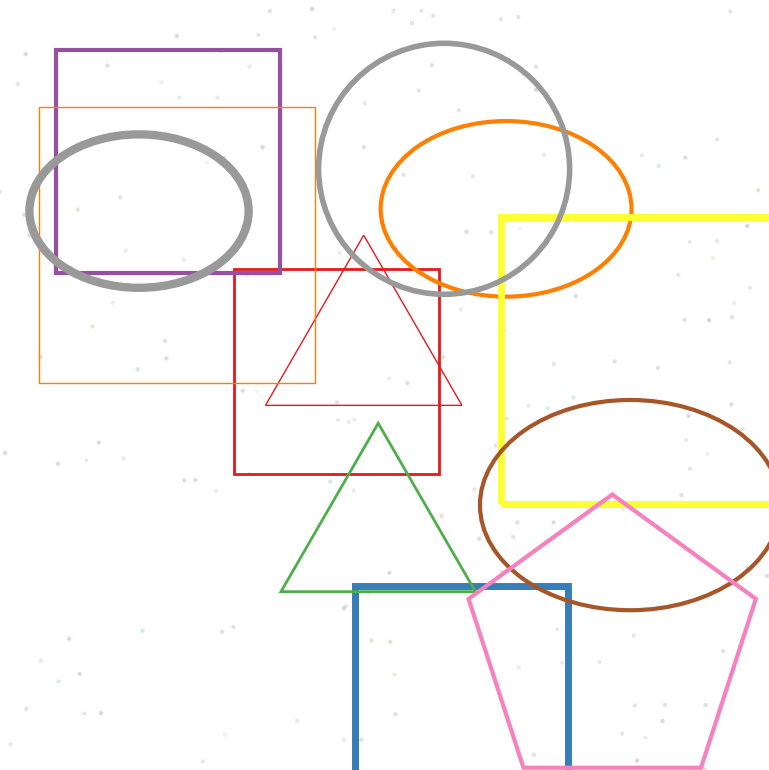[{"shape": "triangle", "thickness": 0.5, "radius": 0.74, "center": [0.472, 0.547]}, {"shape": "square", "thickness": 1, "radius": 0.67, "center": [0.437, 0.518]}, {"shape": "square", "thickness": 2.5, "radius": 0.69, "center": [0.6, 0.1]}, {"shape": "triangle", "thickness": 1, "radius": 0.73, "center": [0.491, 0.305]}, {"shape": "square", "thickness": 1.5, "radius": 0.72, "center": [0.218, 0.791]}, {"shape": "oval", "thickness": 1.5, "radius": 0.81, "center": [0.657, 0.729]}, {"shape": "square", "thickness": 0.5, "radius": 0.9, "center": [0.23, 0.682]}, {"shape": "square", "thickness": 2.5, "radius": 0.93, "center": [0.837, 0.532]}, {"shape": "oval", "thickness": 1.5, "radius": 0.98, "center": [0.818, 0.344]}, {"shape": "pentagon", "thickness": 1.5, "radius": 0.98, "center": [0.795, 0.162]}, {"shape": "oval", "thickness": 3, "radius": 0.71, "center": [0.181, 0.726]}, {"shape": "circle", "thickness": 2, "radius": 0.81, "center": [0.577, 0.781]}]